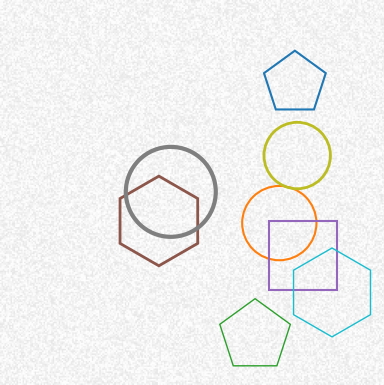[{"shape": "pentagon", "thickness": 1.5, "radius": 0.42, "center": [0.766, 0.784]}, {"shape": "circle", "thickness": 1.5, "radius": 0.48, "center": [0.725, 0.421]}, {"shape": "pentagon", "thickness": 1, "radius": 0.48, "center": [0.663, 0.128]}, {"shape": "square", "thickness": 1.5, "radius": 0.44, "center": [0.787, 0.336]}, {"shape": "hexagon", "thickness": 2, "radius": 0.58, "center": [0.413, 0.426]}, {"shape": "circle", "thickness": 3, "radius": 0.58, "center": [0.444, 0.502]}, {"shape": "circle", "thickness": 2, "radius": 0.43, "center": [0.772, 0.596]}, {"shape": "hexagon", "thickness": 1, "radius": 0.58, "center": [0.862, 0.24]}]